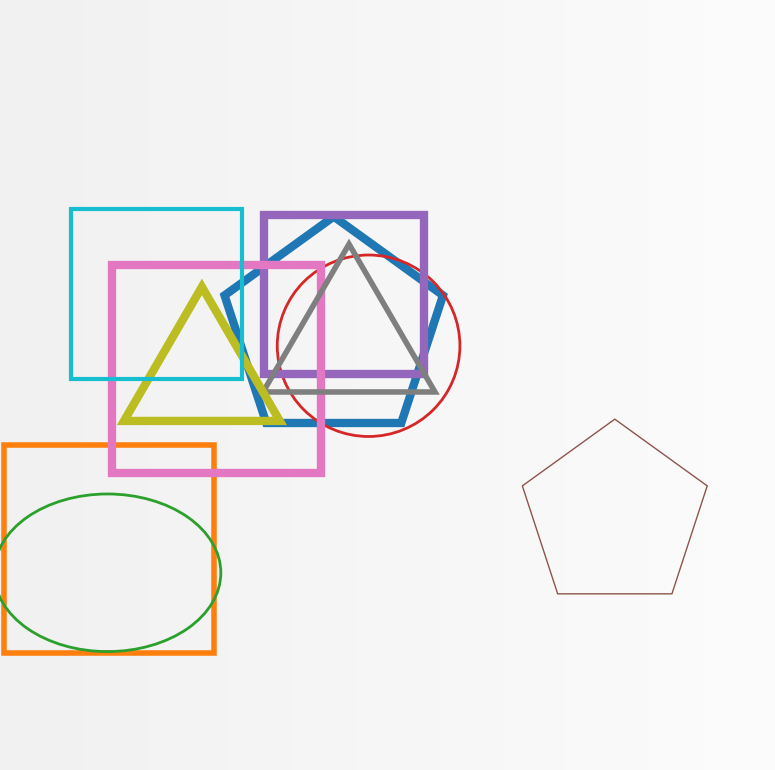[{"shape": "pentagon", "thickness": 3, "radius": 0.74, "center": [0.431, 0.571]}, {"shape": "square", "thickness": 2, "radius": 0.68, "center": [0.141, 0.287]}, {"shape": "oval", "thickness": 1, "radius": 0.73, "center": [0.139, 0.256]}, {"shape": "circle", "thickness": 1, "radius": 0.59, "center": [0.476, 0.551]}, {"shape": "square", "thickness": 3, "radius": 0.52, "center": [0.444, 0.618]}, {"shape": "pentagon", "thickness": 0.5, "radius": 0.63, "center": [0.793, 0.33]}, {"shape": "square", "thickness": 3, "radius": 0.68, "center": [0.28, 0.521]}, {"shape": "triangle", "thickness": 2, "radius": 0.64, "center": [0.45, 0.555]}, {"shape": "triangle", "thickness": 3, "radius": 0.58, "center": [0.261, 0.511]}, {"shape": "square", "thickness": 1.5, "radius": 0.55, "center": [0.202, 0.618]}]